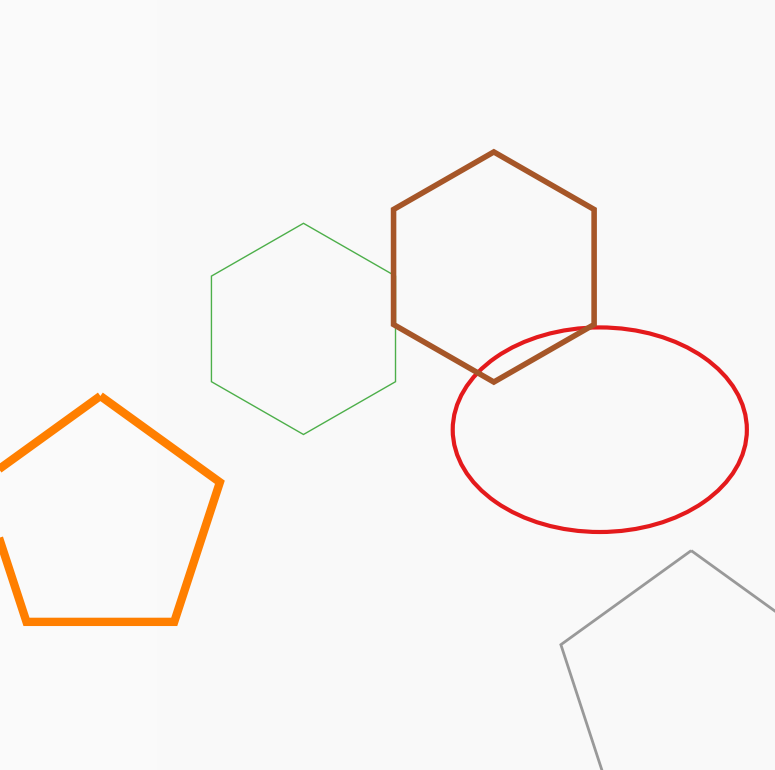[{"shape": "oval", "thickness": 1.5, "radius": 0.95, "center": [0.774, 0.442]}, {"shape": "hexagon", "thickness": 0.5, "radius": 0.69, "center": [0.392, 0.573]}, {"shape": "pentagon", "thickness": 3, "radius": 0.81, "center": [0.129, 0.324]}, {"shape": "hexagon", "thickness": 2, "radius": 0.75, "center": [0.637, 0.653]}, {"shape": "pentagon", "thickness": 1, "radius": 0.88, "center": [0.892, 0.108]}]